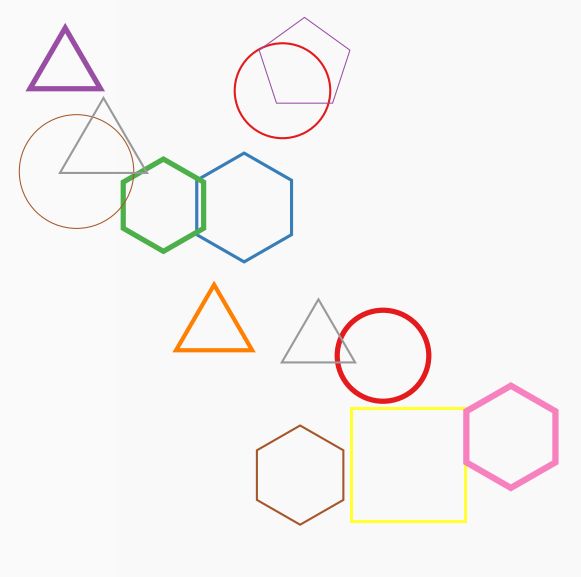[{"shape": "circle", "thickness": 1, "radius": 0.41, "center": [0.486, 0.842]}, {"shape": "circle", "thickness": 2.5, "radius": 0.39, "center": [0.659, 0.383]}, {"shape": "hexagon", "thickness": 1.5, "radius": 0.47, "center": [0.42, 0.64]}, {"shape": "hexagon", "thickness": 2.5, "radius": 0.4, "center": [0.281, 0.644]}, {"shape": "pentagon", "thickness": 0.5, "radius": 0.41, "center": [0.524, 0.887]}, {"shape": "triangle", "thickness": 2.5, "radius": 0.35, "center": [0.112, 0.881]}, {"shape": "triangle", "thickness": 2, "radius": 0.38, "center": [0.368, 0.43]}, {"shape": "square", "thickness": 1.5, "radius": 0.49, "center": [0.702, 0.194]}, {"shape": "hexagon", "thickness": 1, "radius": 0.43, "center": [0.516, 0.176]}, {"shape": "circle", "thickness": 0.5, "radius": 0.49, "center": [0.132, 0.702]}, {"shape": "hexagon", "thickness": 3, "radius": 0.44, "center": [0.879, 0.243]}, {"shape": "triangle", "thickness": 1, "radius": 0.43, "center": [0.178, 0.743]}, {"shape": "triangle", "thickness": 1, "radius": 0.36, "center": [0.548, 0.408]}]